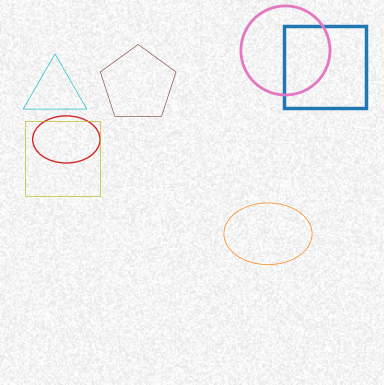[{"shape": "square", "thickness": 2.5, "radius": 0.53, "center": [0.845, 0.827]}, {"shape": "oval", "thickness": 0.5, "radius": 0.57, "center": [0.696, 0.393]}, {"shape": "oval", "thickness": 1, "radius": 0.44, "center": [0.172, 0.638]}, {"shape": "pentagon", "thickness": 0.5, "radius": 0.52, "center": [0.359, 0.781]}, {"shape": "circle", "thickness": 2, "radius": 0.58, "center": [0.741, 0.869]}, {"shape": "square", "thickness": 0.5, "radius": 0.48, "center": [0.162, 0.588]}, {"shape": "triangle", "thickness": 0.5, "radius": 0.48, "center": [0.143, 0.764]}]